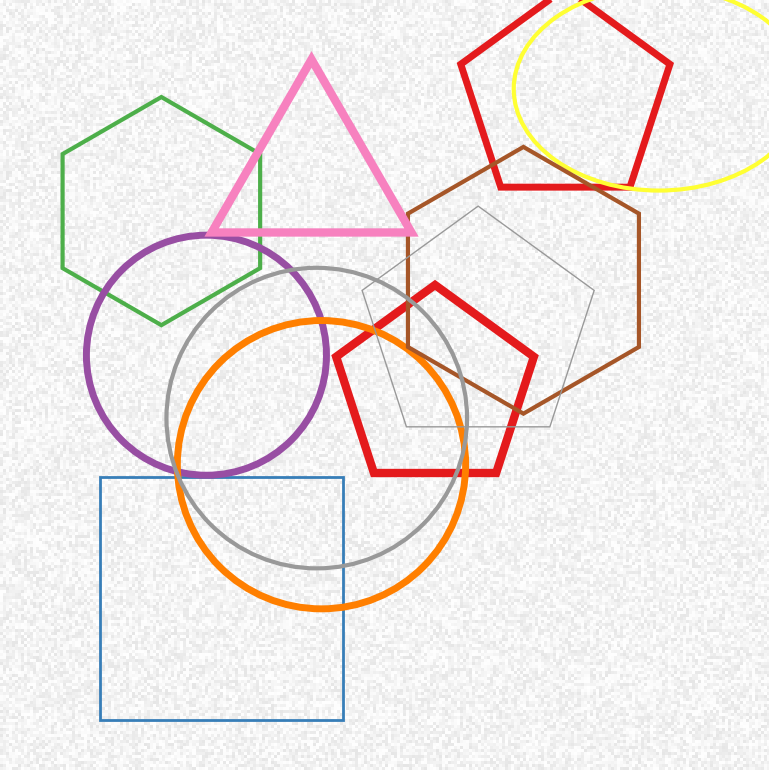[{"shape": "pentagon", "thickness": 3, "radius": 0.67, "center": [0.565, 0.495]}, {"shape": "pentagon", "thickness": 2.5, "radius": 0.71, "center": [0.734, 0.872]}, {"shape": "square", "thickness": 1, "radius": 0.79, "center": [0.287, 0.223]}, {"shape": "hexagon", "thickness": 1.5, "radius": 0.74, "center": [0.21, 0.726]}, {"shape": "circle", "thickness": 2.5, "radius": 0.78, "center": [0.268, 0.539]}, {"shape": "circle", "thickness": 2.5, "radius": 0.94, "center": [0.418, 0.397]}, {"shape": "oval", "thickness": 1.5, "radius": 0.94, "center": [0.856, 0.884]}, {"shape": "hexagon", "thickness": 1.5, "radius": 0.87, "center": [0.68, 0.636]}, {"shape": "triangle", "thickness": 3, "radius": 0.75, "center": [0.405, 0.773]}, {"shape": "circle", "thickness": 1.5, "radius": 0.98, "center": [0.411, 0.457]}, {"shape": "pentagon", "thickness": 0.5, "radius": 0.79, "center": [0.621, 0.574]}]